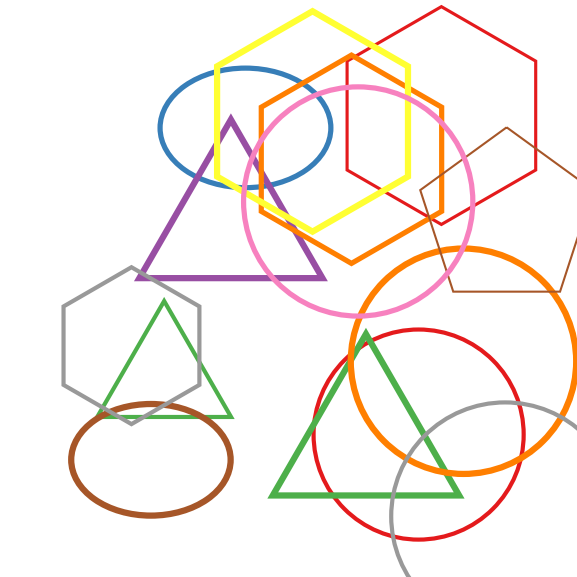[{"shape": "hexagon", "thickness": 1.5, "radius": 0.94, "center": [0.764, 0.799]}, {"shape": "circle", "thickness": 2, "radius": 0.91, "center": [0.725, 0.247]}, {"shape": "oval", "thickness": 2.5, "radius": 0.74, "center": [0.425, 0.778]}, {"shape": "triangle", "thickness": 2, "radius": 0.67, "center": [0.284, 0.344]}, {"shape": "triangle", "thickness": 3, "radius": 0.93, "center": [0.634, 0.234]}, {"shape": "triangle", "thickness": 3, "radius": 0.92, "center": [0.4, 0.609]}, {"shape": "hexagon", "thickness": 2.5, "radius": 0.9, "center": [0.609, 0.723]}, {"shape": "circle", "thickness": 3, "radius": 0.98, "center": [0.803, 0.374]}, {"shape": "hexagon", "thickness": 3, "radius": 0.95, "center": [0.541, 0.789]}, {"shape": "oval", "thickness": 3, "radius": 0.69, "center": [0.261, 0.203]}, {"shape": "pentagon", "thickness": 1, "radius": 0.79, "center": [0.877, 0.621]}, {"shape": "circle", "thickness": 2.5, "radius": 0.99, "center": [0.62, 0.65]}, {"shape": "circle", "thickness": 2, "radius": 0.99, "center": [0.875, 0.105]}, {"shape": "hexagon", "thickness": 2, "radius": 0.68, "center": [0.228, 0.401]}]